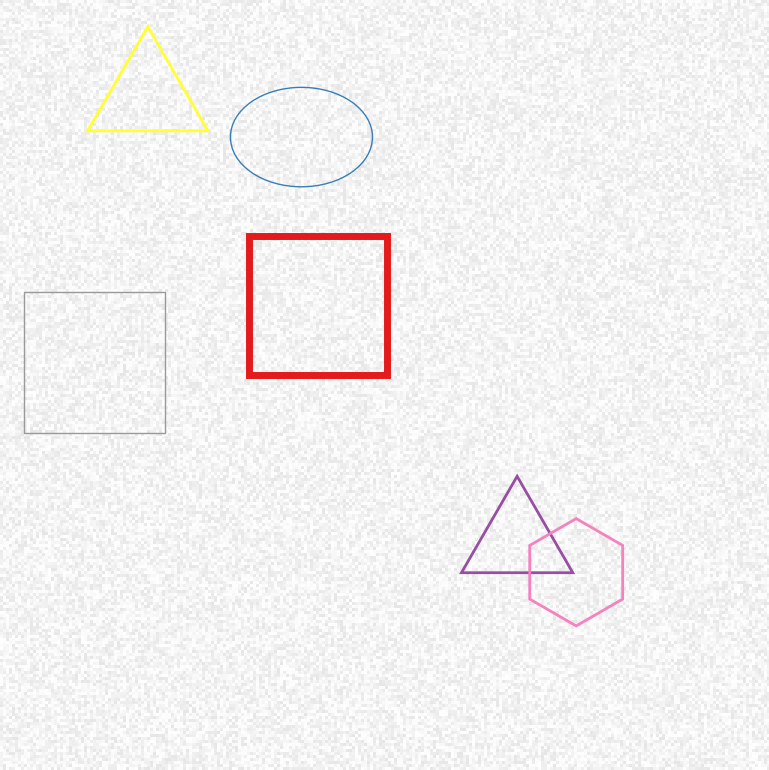[{"shape": "square", "thickness": 2.5, "radius": 0.45, "center": [0.413, 0.603]}, {"shape": "oval", "thickness": 0.5, "radius": 0.46, "center": [0.391, 0.822]}, {"shape": "triangle", "thickness": 1, "radius": 0.42, "center": [0.672, 0.298]}, {"shape": "triangle", "thickness": 1, "radius": 0.45, "center": [0.192, 0.875]}, {"shape": "hexagon", "thickness": 1, "radius": 0.35, "center": [0.748, 0.257]}, {"shape": "square", "thickness": 0.5, "radius": 0.46, "center": [0.122, 0.53]}]